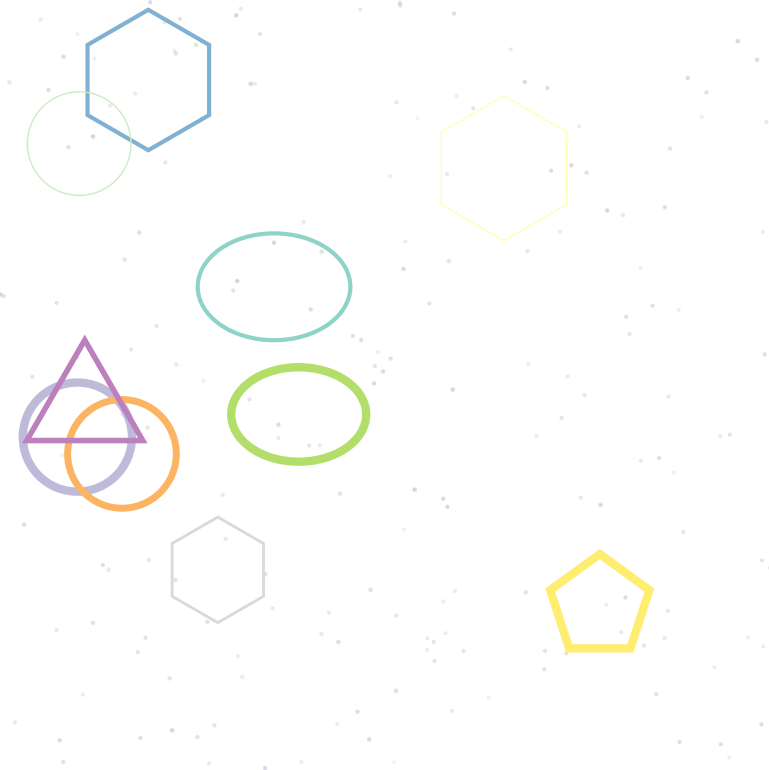[{"shape": "oval", "thickness": 1.5, "radius": 0.5, "center": [0.356, 0.628]}, {"shape": "hexagon", "thickness": 0.5, "radius": 0.47, "center": [0.655, 0.782]}, {"shape": "circle", "thickness": 3, "radius": 0.35, "center": [0.101, 0.432]}, {"shape": "hexagon", "thickness": 1.5, "radius": 0.46, "center": [0.193, 0.896]}, {"shape": "circle", "thickness": 2.5, "radius": 0.35, "center": [0.158, 0.411]}, {"shape": "oval", "thickness": 3, "radius": 0.44, "center": [0.388, 0.462]}, {"shape": "hexagon", "thickness": 1, "radius": 0.34, "center": [0.283, 0.26]}, {"shape": "triangle", "thickness": 2, "radius": 0.43, "center": [0.11, 0.471]}, {"shape": "circle", "thickness": 0.5, "radius": 0.34, "center": [0.103, 0.813]}, {"shape": "pentagon", "thickness": 3, "radius": 0.34, "center": [0.779, 0.213]}]